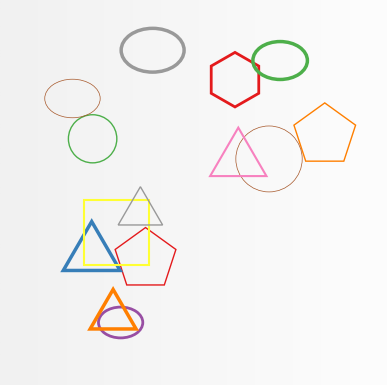[{"shape": "hexagon", "thickness": 2, "radius": 0.35, "center": [0.606, 0.793]}, {"shape": "pentagon", "thickness": 1, "radius": 0.41, "center": [0.376, 0.327]}, {"shape": "triangle", "thickness": 2.5, "radius": 0.42, "center": [0.237, 0.34]}, {"shape": "circle", "thickness": 1, "radius": 0.31, "center": [0.239, 0.64]}, {"shape": "oval", "thickness": 2.5, "radius": 0.35, "center": [0.723, 0.843]}, {"shape": "oval", "thickness": 2, "radius": 0.29, "center": [0.311, 0.162]}, {"shape": "triangle", "thickness": 2.5, "radius": 0.34, "center": [0.292, 0.18]}, {"shape": "pentagon", "thickness": 1, "radius": 0.42, "center": [0.838, 0.649]}, {"shape": "square", "thickness": 1.5, "radius": 0.42, "center": [0.302, 0.396]}, {"shape": "oval", "thickness": 0.5, "radius": 0.36, "center": [0.187, 0.744]}, {"shape": "circle", "thickness": 0.5, "radius": 0.43, "center": [0.694, 0.587]}, {"shape": "triangle", "thickness": 1.5, "radius": 0.42, "center": [0.615, 0.585]}, {"shape": "oval", "thickness": 2.5, "radius": 0.41, "center": [0.394, 0.87]}, {"shape": "triangle", "thickness": 1, "radius": 0.33, "center": [0.362, 0.449]}]